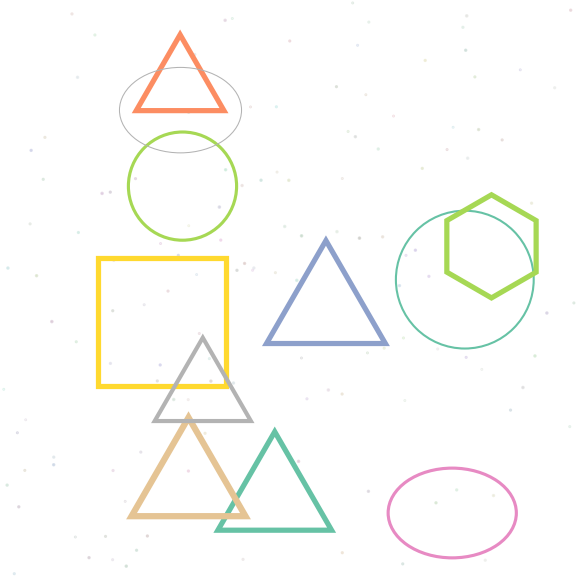[{"shape": "triangle", "thickness": 2.5, "radius": 0.57, "center": [0.476, 0.138]}, {"shape": "circle", "thickness": 1, "radius": 0.6, "center": [0.805, 0.515]}, {"shape": "triangle", "thickness": 2.5, "radius": 0.44, "center": [0.312, 0.851]}, {"shape": "triangle", "thickness": 2.5, "radius": 0.59, "center": [0.564, 0.464]}, {"shape": "oval", "thickness": 1.5, "radius": 0.55, "center": [0.783, 0.111]}, {"shape": "circle", "thickness": 1.5, "radius": 0.47, "center": [0.316, 0.677]}, {"shape": "hexagon", "thickness": 2.5, "radius": 0.45, "center": [0.851, 0.573]}, {"shape": "square", "thickness": 2.5, "radius": 0.55, "center": [0.28, 0.441]}, {"shape": "triangle", "thickness": 3, "radius": 0.57, "center": [0.326, 0.162]}, {"shape": "triangle", "thickness": 2, "radius": 0.48, "center": [0.351, 0.318]}, {"shape": "oval", "thickness": 0.5, "radius": 0.53, "center": [0.313, 0.808]}]